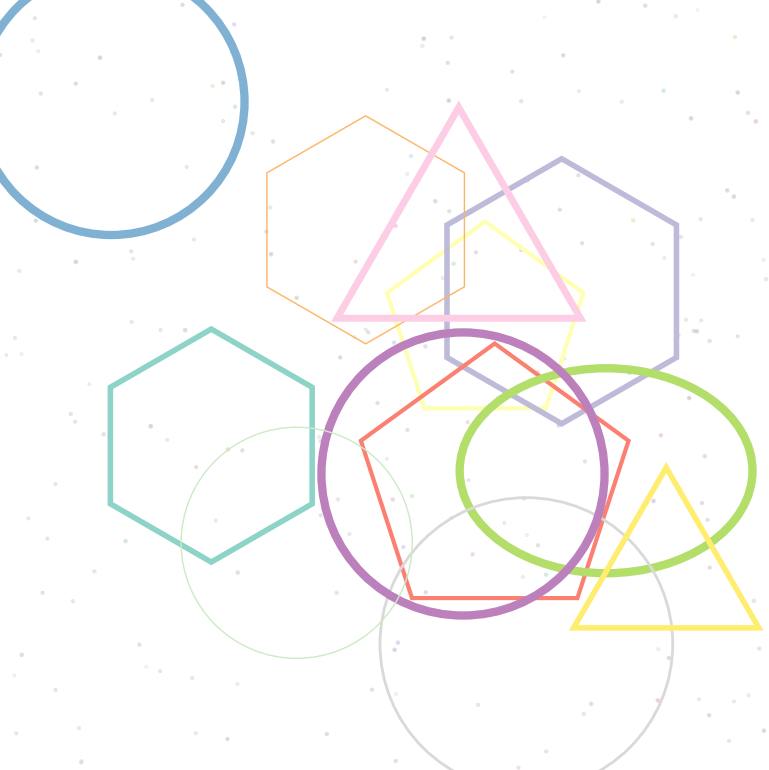[{"shape": "hexagon", "thickness": 2, "radius": 0.76, "center": [0.274, 0.421]}, {"shape": "pentagon", "thickness": 1.5, "radius": 0.67, "center": [0.63, 0.578]}, {"shape": "hexagon", "thickness": 2, "radius": 0.86, "center": [0.73, 0.622]}, {"shape": "pentagon", "thickness": 1.5, "radius": 0.91, "center": [0.642, 0.371]}, {"shape": "circle", "thickness": 3, "radius": 0.87, "center": [0.145, 0.868]}, {"shape": "hexagon", "thickness": 0.5, "radius": 0.74, "center": [0.475, 0.702]}, {"shape": "oval", "thickness": 3, "radius": 0.95, "center": [0.787, 0.389]}, {"shape": "triangle", "thickness": 2.5, "radius": 0.91, "center": [0.596, 0.678]}, {"shape": "circle", "thickness": 1, "radius": 0.95, "center": [0.684, 0.164]}, {"shape": "circle", "thickness": 3, "radius": 0.92, "center": [0.601, 0.384]}, {"shape": "circle", "thickness": 0.5, "radius": 0.75, "center": [0.385, 0.295]}, {"shape": "triangle", "thickness": 2, "radius": 0.69, "center": [0.865, 0.254]}]